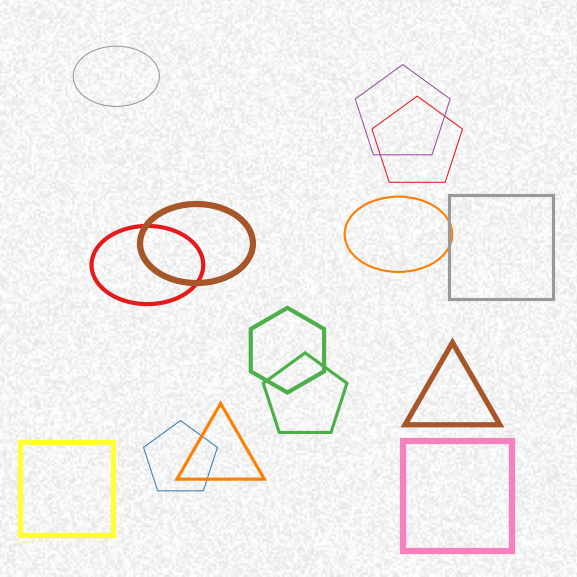[{"shape": "oval", "thickness": 2, "radius": 0.48, "center": [0.255, 0.54]}, {"shape": "pentagon", "thickness": 0.5, "radius": 0.41, "center": [0.722, 0.75]}, {"shape": "pentagon", "thickness": 0.5, "radius": 0.34, "center": [0.313, 0.204]}, {"shape": "pentagon", "thickness": 1.5, "radius": 0.38, "center": [0.528, 0.312]}, {"shape": "hexagon", "thickness": 2, "radius": 0.37, "center": [0.498, 0.393]}, {"shape": "pentagon", "thickness": 0.5, "radius": 0.43, "center": [0.697, 0.801]}, {"shape": "oval", "thickness": 1, "radius": 0.47, "center": [0.69, 0.593]}, {"shape": "triangle", "thickness": 1.5, "radius": 0.44, "center": [0.382, 0.213]}, {"shape": "square", "thickness": 2.5, "radius": 0.4, "center": [0.116, 0.154]}, {"shape": "oval", "thickness": 3, "radius": 0.49, "center": [0.34, 0.577]}, {"shape": "triangle", "thickness": 2.5, "radius": 0.47, "center": [0.784, 0.311]}, {"shape": "square", "thickness": 3, "radius": 0.47, "center": [0.792, 0.14]}, {"shape": "oval", "thickness": 0.5, "radius": 0.37, "center": [0.201, 0.867]}, {"shape": "square", "thickness": 1.5, "radius": 0.45, "center": [0.867, 0.572]}]